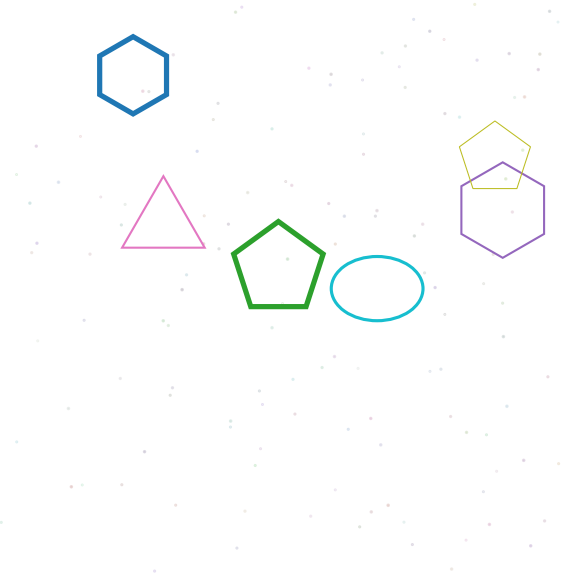[{"shape": "hexagon", "thickness": 2.5, "radius": 0.33, "center": [0.23, 0.869]}, {"shape": "pentagon", "thickness": 2.5, "radius": 0.41, "center": [0.482, 0.534]}, {"shape": "hexagon", "thickness": 1, "radius": 0.41, "center": [0.871, 0.635]}, {"shape": "triangle", "thickness": 1, "radius": 0.41, "center": [0.283, 0.612]}, {"shape": "pentagon", "thickness": 0.5, "radius": 0.32, "center": [0.857, 0.725]}, {"shape": "oval", "thickness": 1.5, "radius": 0.4, "center": [0.653, 0.499]}]